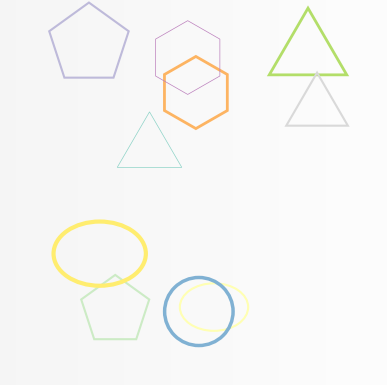[{"shape": "triangle", "thickness": 0.5, "radius": 0.48, "center": [0.386, 0.613]}, {"shape": "oval", "thickness": 1.5, "radius": 0.44, "center": [0.552, 0.202]}, {"shape": "pentagon", "thickness": 1.5, "radius": 0.54, "center": [0.23, 0.886]}, {"shape": "circle", "thickness": 2.5, "radius": 0.44, "center": [0.513, 0.191]}, {"shape": "hexagon", "thickness": 2, "radius": 0.47, "center": [0.506, 0.76]}, {"shape": "triangle", "thickness": 2, "radius": 0.58, "center": [0.795, 0.863]}, {"shape": "triangle", "thickness": 1.5, "radius": 0.46, "center": [0.818, 0.719]}, {"shape": "hexagon", "thickness": 0.5, "radius": 0.48, "center": [0.484, 0.851]}, {"shape": "pentagon", "thickness": 1.5, "radius": 0.46, "center": [0.297, 0.194]}, {"shape": "oval", "thickness": 3, "radius": 0.6, "center": [0.257, 0.341]}]